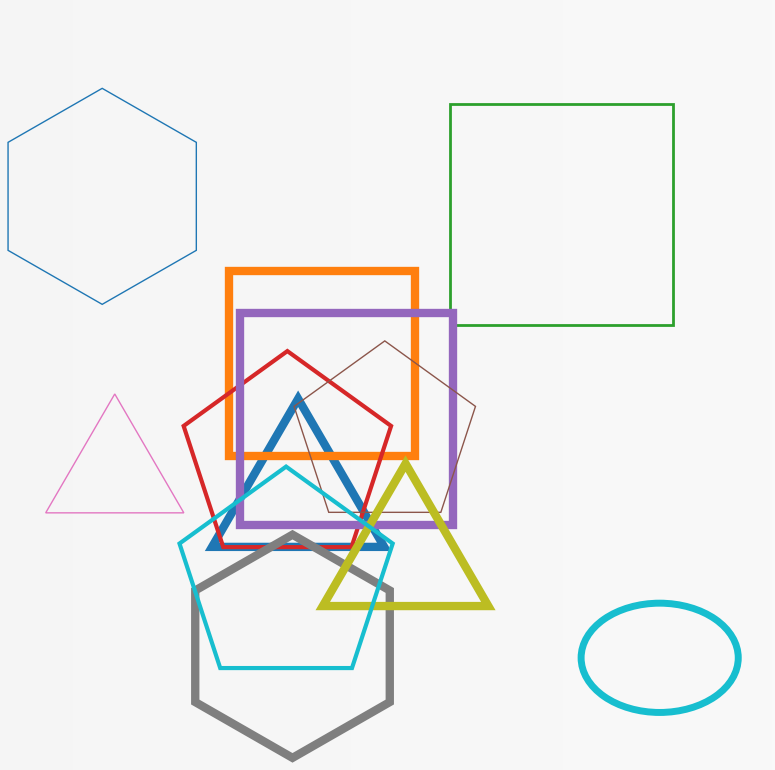[{"shape": "hexagon", "thickness": 0.5, "radius": 0.7, "center": [0.132, 0.745]}, {"shape": "triangle", "thickness": 3, "radius": 0.64, "center": [0.385, 0.354]}, {"shape": "square", "thickness": 3, "radius": 0.6, "center": [0.415, 0.528]}, {"shape": "square", "thickness": 1, "radius": 0.72, "center": [0.724, 0.722]}, {"shape": "pentagon", "thickness": 1.5, "radius": 0.7, "center": [0.371, 0.403]}, {"shape": "square", "thickness": 3, "radius": 0.69, "center": [0.447, 0.456]}, {"shape": "pentagon", "thickness": 0.5, "radius": 0.62, "center": [0.496, 0.434]}, {"shape": "triangle", "thickness": 0.5, "radius": 0.51, "center": [0.148, 0.385]}, {"shape": "hexagon", "thickness": 3, "radius": 0.72, "center": [0.377, 0.161]}, {"shape": "triangle", "thickness": 3, "radius": 0.62, "center": [0.523, 0.275]}, {"shape": "oval", "thickness": 2.5, "radius": 0.51, "center": [0.851, 0.146]}, {"shape": "pentagon", "thickness": 1.5, "radius": 0.72, "center": [0.369, 0.249]}]